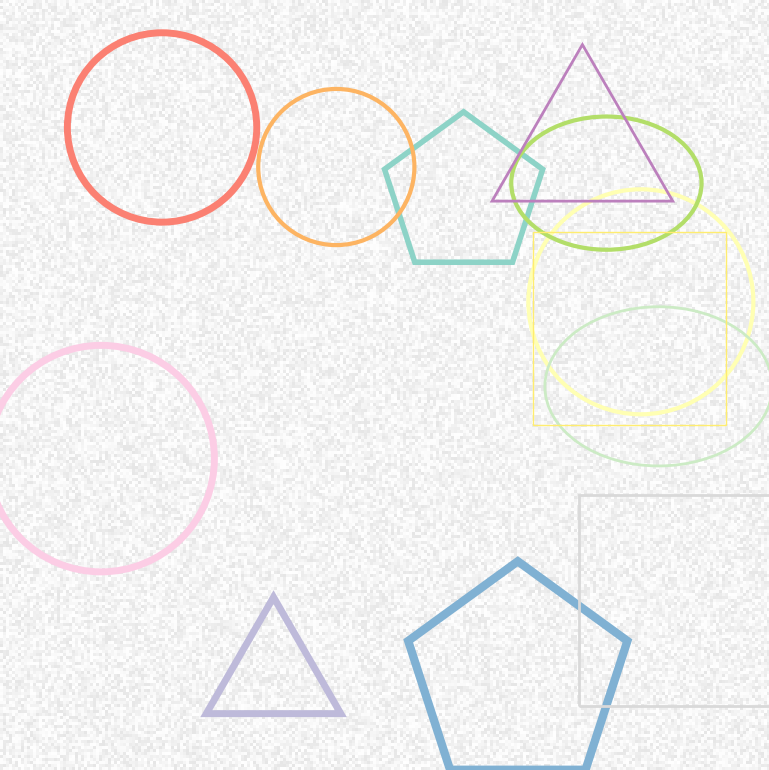[{"shape": "pentagon", "thickness": 2, "radius": 0.54, "center": [0.602, 0.747]}, {"shape": "circle", "thickness": 1.5, "radius": 0.73, "center": [0.832, 0.608]}, {"shape": "triangle", "thickness": 2.5, "radius": 0.5, "center": [0.355, 0.124]}, {"shape": "circle", "thickness": 2.5, "radius": 0.61, "center": [0.21, 0.834]}, {"shape": "pentagon", "thickness": 3, "radius": 0.75, "center": [0.672, 0.121]}, {"shape": "circle", "thickness": 1.5, "radius": 0.51, "center": [0.437, 0.783]}, {"shape": "oval", "thickness": 1.5, "radius": 0.62, "center": [0.788, 0.762]}, {"shape": "circle", "thickness": 2.5, "radius": 0.74, "center": [0.131, 0.404]}, {"shape": "square", "thickness": 1, "radius": 0.69, "center": [0.889, 0.22]}, {"shape": "triangle", "thickness": 1, "radius": 0.68, "center": [0.756, 0.807]}, {"shape": "oval", "thickness": 1, "radius": 0.74, "center": [0.855, 0.498]}, {"shape": "square", "thickness": 0.5, "radius": 0.63, "center": [0.818, 0.573]}]